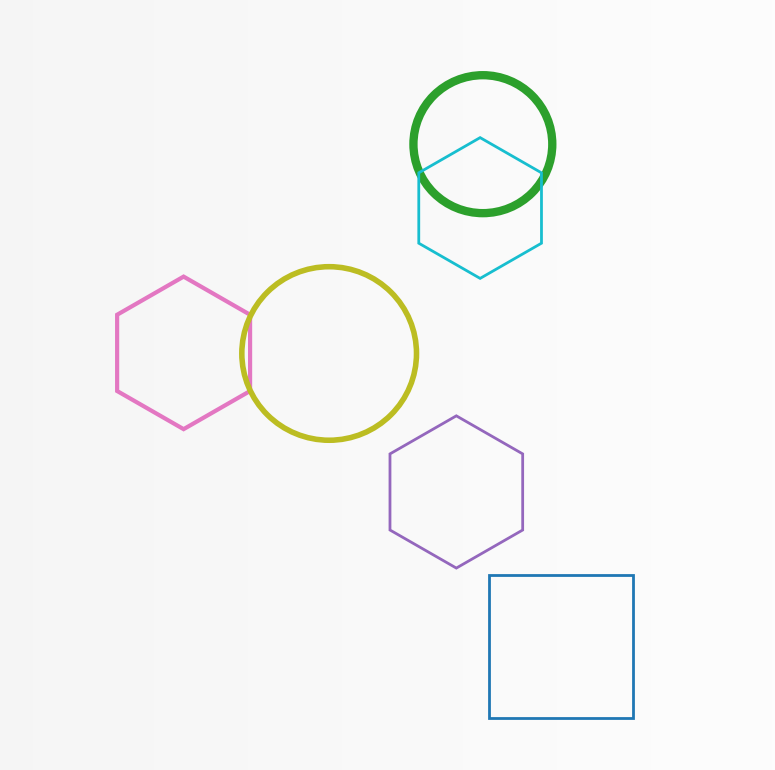[{"shape": "square", "thickness": 1, "radius": 0.46, "center": [0.723, 0.16]}, {"shape": "circle", "thickness": 3, "radius": 0.45, "center": [0.623, 0.813]}, {"shape": "hexagon", "thickness": 1, "radius": 0.49, "center": [0.589, 0.361]}, {"shape": "hexagon", "thickness": 1.5, "radius": 0.5, "center": [0.237, 0.542]}, {"shape": "circle", "thickness": 2, "radius": 0.56, "center": [0.425, 0.541]}, {"shape": "hexagon", "thickness": 1, "radius": 0.46, "center": [0.62, 0.73]}]